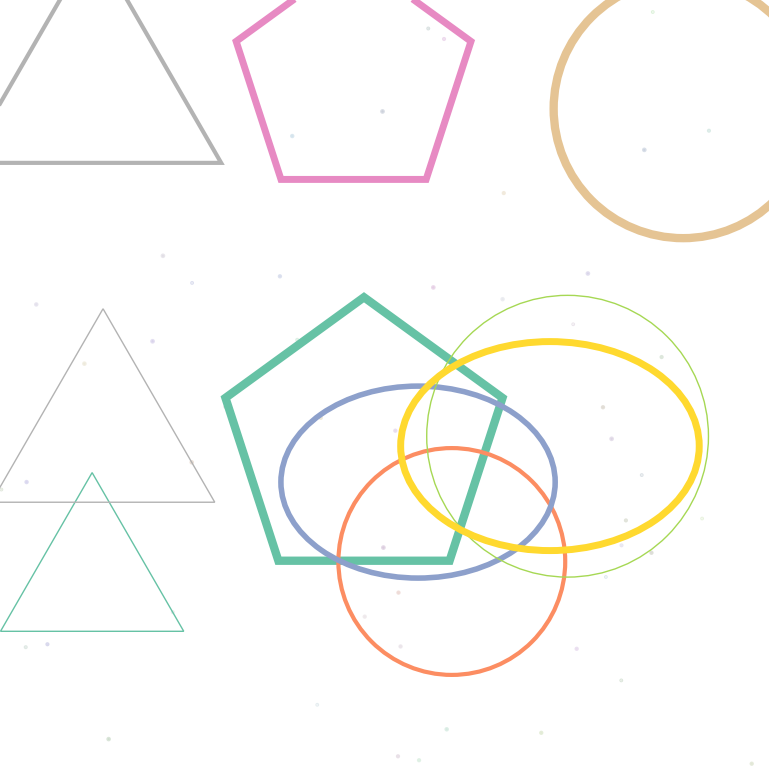[{"shape": "triangle", "thickness": 0.5, "radius": 0.69, "center": [0.12, 0.249]}, {"shape": "pentagon", "thickness": 3, "radius": 0.95, "center": [0.473, 0.425]}, {"shape": "circle", "thickness": 1.5, "radius": 0.74, "center": [0.587, 0.271]}, {"shape": "oval", "thickness": 2, "radius": 0.89, "center": [0.543, 0.374]}, {"shape": "pentagon", "thickness": 2.5, "radius": 0.8, "center": [0.459, 0.897]}, {"shape": "circle", "thickness": 0.5, "radius": 0.91, "center": [0.737, 0.433]}, {"shape": "oval", "thickness": 2.5, "radius": 0.97, "center": [0.714, 0.421]}, {"shape": "circle", "thickness": 3, "radius": 0.84, "center": [0.887, 0.859]}, {"shape": "triangle", "thickness": 1.5, "radius": 0.96, "center": [0.121, 0.884]}, {"shape": "triangle", "thickness": 0.5, "radius": 0.84, "center": [0.134, 0.432]}]